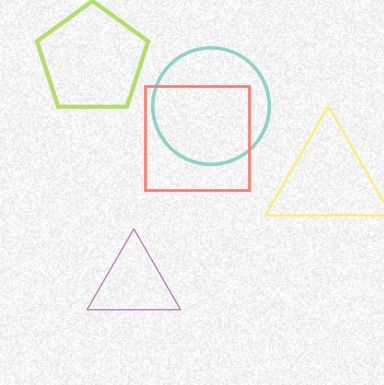[{"shape": "circle", "thickness": 2.5, "radius": 0.76, "center": [0.548, 0.724]}, {"shape": "square", "thickness": 2, "radius": 0.67, "center": [0.511, 0.642]}, {"shape": "pentagon", "thickness": 3, "radius": 0.76, "center": [0.24, 0.846]}, {"shape": "triangle", "thickness": 1, "radius": 0.7, "center": [0.348, 0.266]}, {"shape": "triangle", "thickness": 1.5, "radius": 0.95, "center": [0.853, 0.535]}]